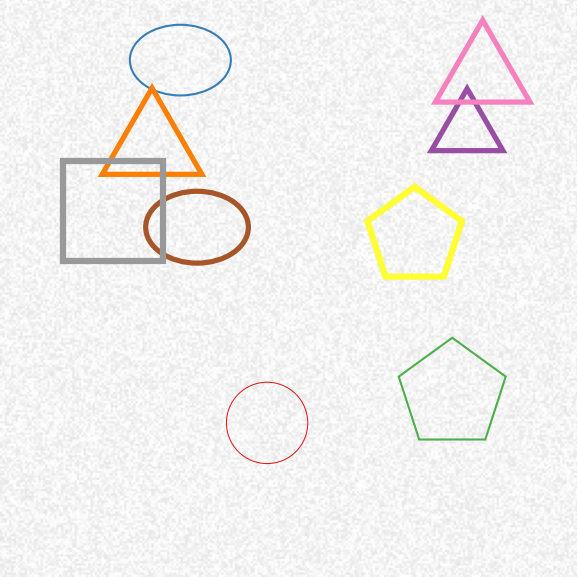[{"shape": "circle", "thickness": 0.5, "radius": 0.35, "center": [0.463, 0.267]}, {"shape": "oval", "thickness": 1, "radius": 0.44, "center": [0.312, 0.895]}, {"shape": "pentagon", "thickness": 1, "radius": 0.49, "center": [0.783, 0.317]}, {"shape": "triangle", "thickness": 2.5, "radius": 0.36, "center": [0.809, 0.774]}, {"shape": "triangle", "thickness": 2.5, "radius": 0.5, "center": [0.263, 0.747]}, {"shape": "pentagon", "thickness": 3, "radius": 0.43, "center": [0.718, 0.59]}, {"shape": "oval", "thickness": 2.5, "radius": 0.44, "center": [0.341, 0.606]}, {"shape": "triangle", "thickness": 2.5, "radius": 0.47, "center": [0.836, 0.87]}, {"shape": "square", "thickness": 3, "radius": 0.43, "center": [0.195, 0.633]}]